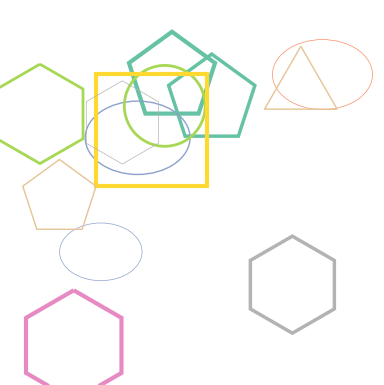[{"shape": "pentagon", "thickness": 3, "radius": 0.59, "center": [0.447, 0.8]}, {"shape": "pentagon", "thickness": 2.5, "radius": 0.59, "center": [0.55, 0.742]}, {"shape": "oval", "thickness": 0.5, "radius": 0.65, "center": [0.838, 0.806]}, {"shape": "oval", "thickness": 1, "radius": 0.68, "center": [0.357, 0.642]}, {"shape": "oval", "thickness": 0.5, "radius": 0.54, "center": [0.262, 0.346]}, {"shape": "hexagon", "thickness": 3, "radius": 0.72, "center": [0.192, 0.103]}, {"shape": "hexagon", "thickness": 2, "radius": 0.65, "center": [0.104, 0.704]}, {"shape": "circle", "thickness": 2, "radius": 0.53, "center": [0.428, 0.725]}, {"shape": "square", "thickness": 3, "radius": 0.73, "center": [0.394, 0.663]}, {"shape": "triangle", "thickness": 1, "radius": 0.54, "center": [0.781, 0.771]}, {"shape": "pentagon", "thickness": 1, "radius": 0.5, "center": [0.154, 0.485]}, {"shape": "hexagon", "thickness": 0.5, "radius": 0.54, "center": [0.318, 0.682]}, {"shape": "hexagon", "thickness": 2.5, "radius": 0.63, "center": [0.759, 0.261]}]